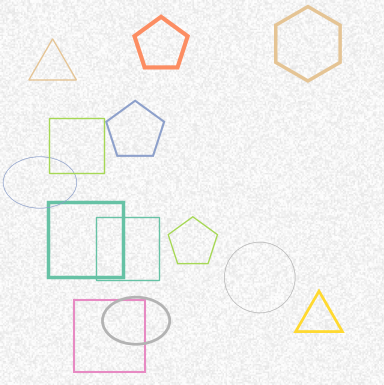[{"shape": "square", "thickness": 2.5, "radius": 0.48, "center": [0.222, 0.378]}, {"shape": "square", "thickness": 1, "radius": 0.41, "center": [0.332, 0.355]}, {"shape": "pentagon", "thickness": 3, "radius": 0.36, "center": [0.418, 0.884]}, {"shape": "pentagon", "thickness": 1.5, "radius": 0.4, "center": [0.351, 0.659]}, {"shape": "oval", "thickness": 0.5, "radius": 0.48, "center": [0.104, 0.526]}, {"shape": "square", "thickness": 1.5, "radius": 0.47, "center": [0.285, 0.127]}, {"shape": "pentagon", "thickness": 1, "radius": 0.34, "center": [0.501, 0.37]}, {"shape": "square", "thickness": 1, "radius": 0.36, "center": [0.198, 0.622]}, {"shape": "triangle", "thickness": 2, "radius": 0.35, "center": [0.829, 0.174]}, {"shape": "triangle", "thickness": 1, "radius": 0.36, "center": [0.137, 0.828]}, {"shape": "hexagon", "thickness": 2.5, "radius": 0.48, "center": [0.8, 0.886]}, {"shape": "oval", "thickness": 2, "radius": 0.44, "center": [0.353, 0.167]}, {"shape": "circle", "thickness": 0.5, "radius": 0.46, "center": [0.675, 0.279]}]